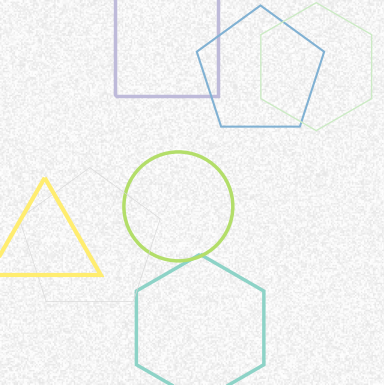[{"shape": "hexagon", "thickness": 2.5, "radius": 0.96, "center": [0.52, 0.148]}, {"shape": "square", "thickness": 2.5, "radius": 0.67, "center": [0.432, 0.884]}, {"shape": "pentagon", "thickness": 1.5, "radius": 0.87, "center": [0.677, 0.812]}, {"shape": "circle", "thickness": 2.5, "radius": 0.71, "center": [0.463, 0.464]}, {"shape": "pentagon", "thickness": 0.5, "radius": 0.96, "center": [0.233, 0.372]}, {"shape": "hexagon", "thickness": 1, "radius": 0.83, "center": [0.821, 0.827]}, {"shape": "triangle", "thickness": 3, "radius": 0.84, "center": [0.116, 0.37]}]